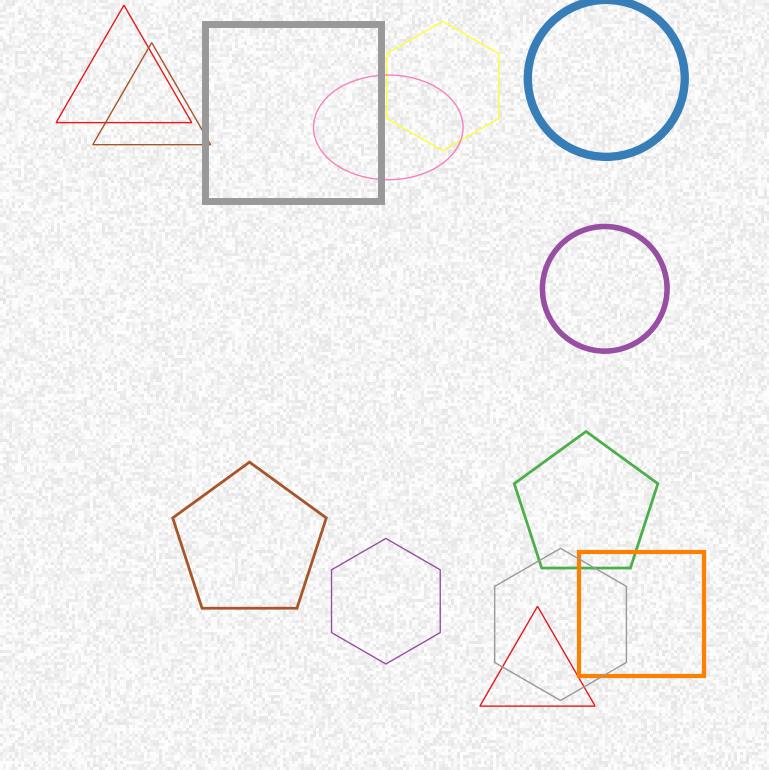[{"shape": "triangle", "thickness": 0.5, "radius": 0.43, "center": [0.698, 0.126]}, {"shape": "triangle", "thickness": 0.5, "radius": 0.51, "center": [0.161, 0.892]}, {"shape": "circle", "thickness": 3, "radius": 0.51, "center": [0.787, 0.898]}, {"shape": "pentagon", "thickness": 1, "radius": 0.49, "center": [0.761, 0.342]}, {"shape": "circle", "thickness": 2, "radius": 0.4, "center": [0.785, 0.625]}, {"shape": "hexagon", "thickness": 0.5, "radius": 0.41, "center": [0.501, 0.219]}, {"shape": "square", "thickness": 1.5, "radius": 0.4, "center": [0.833, 0.202]}, {"shape": "hexagon", "thickness": 0.5, "radius": 0.42, "center": [0.575, 0.888]}, {"shape": "pentagon", "thickness": 1, "radius": 0.52, "center": [0.324, 0.295]}, {"shape": "triangle", "thickness": 0.5, "radius": 0.44, "center": [0.197, 0.856]}, {"shape": "oval", "thickness": 0.5, "radius": 0.49, "center": [0.504, 0.835]}, {"shape": "hexagon", "thickness": 0.5, "radius": 0.49, "center": [0.728, 0.189]}, {"shape": "square", "thickness": 2.5, "radius": 0.57, "center": [0.381, 0.854]}]